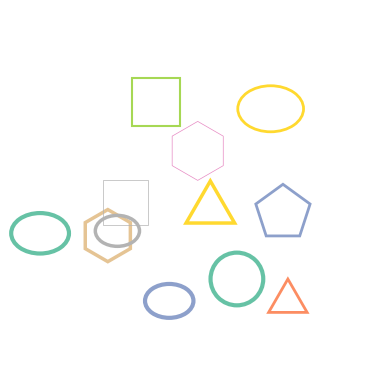[{"shape": "circle", "thickness": 3, "radius": 0.34, "center": [0.615, 0.275]}, {"shape": "oval", "thickness": 3, "radius": 0.38, "center": [0.104, 0.394]}, {"shape": "triangle", "thickness": 2, "radius": 0.29, "center": [0.748, 0.217]}, {"shape": "pentagon", "thickness": 2, "radius": 0.37, "center": [0.735, 0.447]}, {"shape": "oval", "thickness": 3, "radius": 0.31, "center": [0.44, 0.218]}, {"shape": "hexagon", "thickness": 0.5, "radius": 0.38, "center": [0.514, 0.608]}, {"shape": "square", "thickness": 1.5, "radius": 0.31, "center": [0.405, 0.734]}, {"shape": "oval", "thickness": 2, "radius": 0.43, "center": [0.703, 0.717]}, {"shape": "triangle", "thickness": 2.5, "radius": 0.36, "center": [0.546, 0.457]}, {"shape": "hexagon", "thickness": 2.5, "radius": 0.34, "center": [0.28, 0.388]}, {"shape": "square", "thickness": 0.5, "radius": 0.29, "center": [0.327, 0.475]}, {"shape": "oval", "thickness": 2.5, "radius": 0.29, "center": [0.305, 0.4]}]